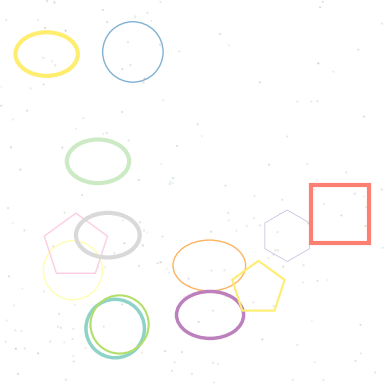[{"shape": "circle", "thickness": 2.5, "radius": 0.38, "center": [0.299, 0.147]}, {"shape": "circle", "thickness": 1, "radius": 0.38, "center": [0.189, 0.298]}, {"shape": "hexagon", "thickness": 0.5, "radius": 0.33, "center": [0.746, 0.388]}, {"shape": "square", "thickness": 3, "radius": 0.38, "center": [0.883, 0.443]}, {"shape": "circle", "thickness": 1, "radius": 0.39, "center": [0.345, 0.865]}, {"shape": "oval", "thickness": 1, "radius": 0.47, "center": [0.544, 0.31]}, {"shape": "circle", "thickness": 1.5, "radius": 0.38, "center": [0.311, 0.157]}, {"shape": "pentagon", "thickness": 1, "radius": 0.43, "center": [0.197, 0.36]}, {"shape": "oval", "thickness": 3, "radius": 0.41, "center": [0.28, 0.389]}, {"shape": "oval", "thickness": 2.5, "radius": 0.44, "center": [0.546, 0.182]}, {"shape": "oval", "thickness": 3, "radius": 0.4, "center": [0.255, 0.581]}, {"shape": "oval", "thickness": 3, "radius": 0.4, "center": [0.121, 0.86]}, {"shape": "pentagon", "thickness": 1.5, "radius": 0.36, "center": [0.671, 0.251]}]